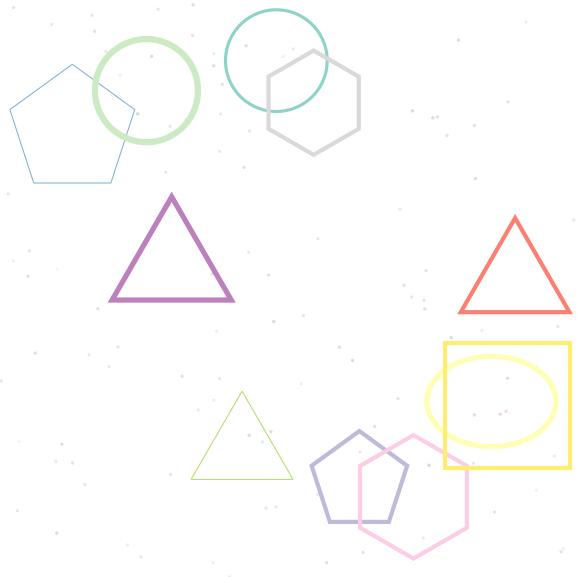[{"shape": "circle", "thickness": 1.5, "radius": 0.44, "center": [0.479, 0.894]}, {"shape": "oval", "thickness": 2.5, "radius": 0.56, "center": [0.851, 0.304]}, {"shape": "pentagon", "thickness": 2, "radius": 0.43, "center": [0.622, 0.166]}, {"shape": "triangle", "thickness": 2, "radius": 0.54, "center": [0.892, 0.513]}, {"shape": "pentagon", "thickness": 0.5, "radius": 0.57, "center": [0.125, 0.774]}, {"shape": "triangle", "thickness": 0.5, "radius": 0.51, "center": [0.419, 0.22]}, {"shape": "hexagon", "thickness": 2, "radius": 0.53, "center": [0.716, 0.139]}, {"shape": "hexagon", "thickness": 2, "radius": 0.45, "center": [0.543, 0.821]}, {"shape": "triangle", "thickness": 2.5, "radius": 0.6, "center": [0.297, 0.539]}, {"shape": "circle", "thickness": 3, "radius": 0.45, "center": [0.254, 0.842]}, {"shape": "square", "thickness": 2, "radius": 0.54, "center": [0.879, 0.297]}]